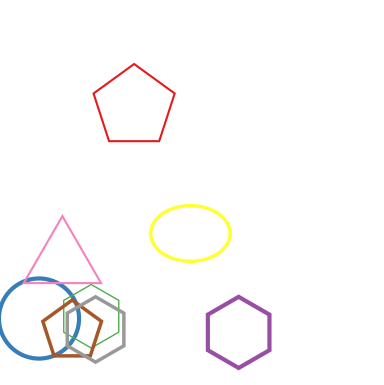[{"shape": "pentagon", "thickness": 1.5, "radius": 0.55, "center": [0.348, 0.723]}, {"shape": "circle", "thickness": 3, "radius": 0.52, "center": [0.101, 0.173]}, {"shape": "hexagon", "thickness": 1, "radius": 0.41, "center": [0.237, 0.179]}, {"shape": "hexagon", "thickness": 3, "radius": 0.46, "center": [0.62, 0.137]}, {"shape": "oval", "thickness": 2.5, "radius": 0.52, "center": [0.495, 0.394]}, {"shape": "pentagon", "thickness": 2.5, "radius": 0.4, "center": [0.187, 0.14]}, {"shape": "triangle", "thickness": 1.5, "radius": 0.58, "center": [0.162, 0.323]}, {"shape": "hexagon", "thickness": 2.5, "radius": 0.42, "center": [0.248, 0.144]}]